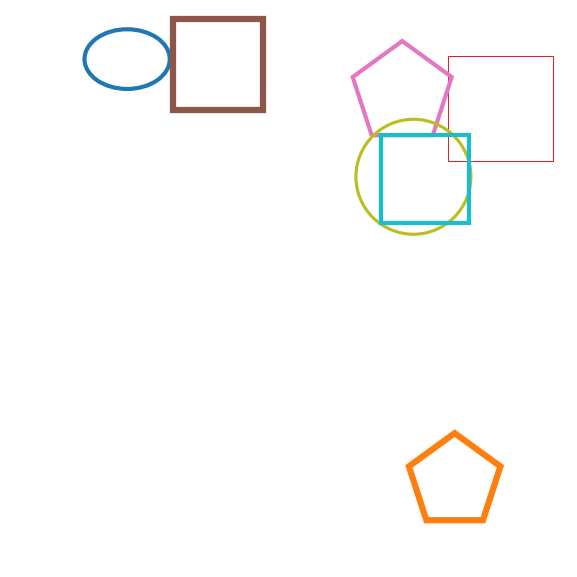[{"shape": "oval", "thickness": 2, "radius": 0.37, "center": [0.22, 0.897]}, {"shape": "pentagon", "thickness": 3, "radius": 0.42, "center": [0.787, 0.166]}, {"shape": "square", "thickness": 0.5, "radius": 0.46, "center": [0.867, 0.811]}, {"shape": "square", "thickness": 3, "radius": 0.39, "center": [0.377, 0.887]}, {"shape": "pentagon", "thickness": 2, "radius": 0.45, "center": [0.696, 0.838]}, {"shape": "circle", "thickness": 1.5, "radius": 0.5, "center": [0.716, 0.693]}, {"shape": "square", "thickness": 2, "radius": 0.38, "center": [0.737, 0.689]}]